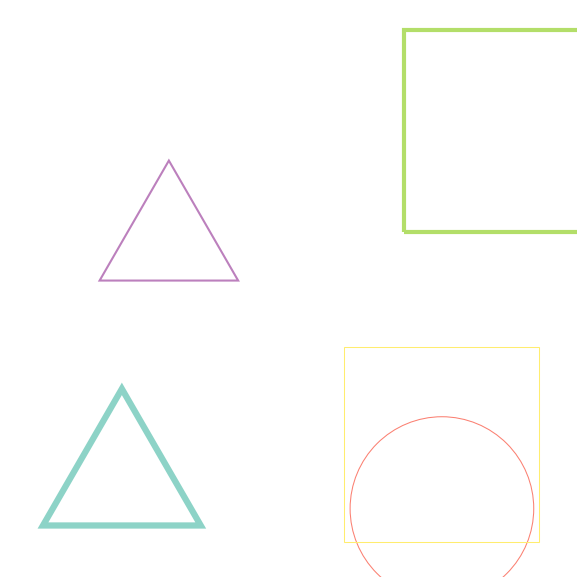[{"shape": "triangle", "thickness": 3, "radius": 0.79, "center": [0.211, 0.168]}, {"shape": "circle", "thickness": 0.5, "radius": 0.79, "center": [0.765, 0.119]}, {"shape": "square", "thickness": 2, "radius": 0.87, "center": [0.875, 0.772]}, {"shape": "triangle", "thickness": 1, "radius": 0.69, "center": [0.292, 0.583]}, {"shape": "square", "thickness": 0.5, "radius": 0.84, "center": [0.765, 0.23]}]